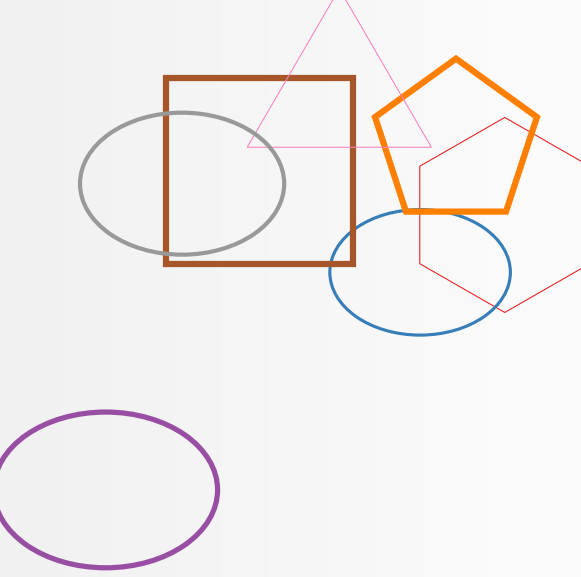[{"shape": "hexagon", "thickness": 0.5, "radius": 0.84, "center": [0.868, 0.627]}, {"shape": "oval", "thickness": 1.5, "radius": 0.78, "center": [0.723, 0.528]}, {"shape": "oval", "thickness": 2.5, "radius": 0.96, "center": [0.182, 0.151]}, {"shape": "pentagon", "thickness": 3, "radius": 0.73, "center": [0.785, 0.751]}, {"shape": "square", "thickness": 3, "radius": 0.81, "center": [0.447, 0.703]}, {"shape": "triangle", "thickness": 0.5, "radius": 0.91, "center": [0.584, 0.836]}, {"shape": "oval", "thickness": 2, "radius": 0.88, "center": [0.313, 0.681]}]